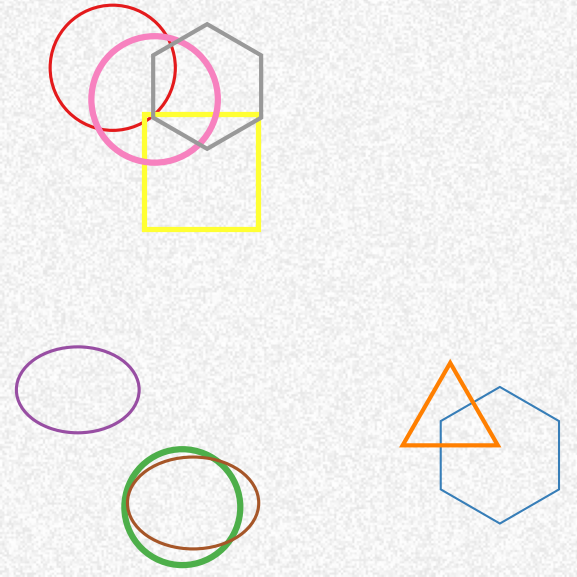[{"shape": "circle", "thickness": 1.5, "radius": 0.54, "center": [0.195, 0.882]}, {"shape": "hexagon", "thickness": 1, "radius": 0.59, "center": [0.866, 0.211]}, {"shape": "circle", "thickness": 3, "radius": 0.5, "center": [0.316, 0.121]}, {"shape": "oval", "thickness": 1.5, "radius": 0.53, "center": [0.135, 0.324]}, {"shape": "triangle", "thickness": 2, "radius": 0.48, "center": [0.78, 0.276]}, {"shape": "square", "thickness": 2.5, "radius": 0.5, "center": [0.348, 0.702]}, {"shape": "oval", "thickness": 1.5, "radius": 0.57, "center": [0.334, 0.128]}, {"shape": "circle", "thickness": 3, "radius": 0.55, "center": [0.268, 0.827]}, {"shape": "hexagon", "thickness": 2, "radius": 0.54, "center": [0.359, 0.849]}]